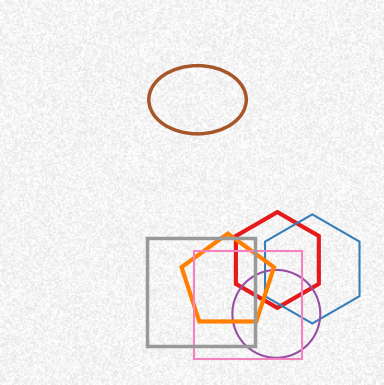[{"shape": "hexagon", "thickness": 3, "radius": 0.62, "center": [0.72, 0.325]}, {"shape": "hexagon", "thickness": 1.5, "radius": 0.71, "center": [0.811, 0.302]}, {"shape": "circle", "thickness": 1.5, "radius": 0.57, "center": [0.718, 0.185]}, {"shape": "pentagon", "thickness": 3, "radius": 0.63, "center": [0.592, 0.267]}, {"shape": "oval", "thickness": 2.5, "radius": 0.63, "center": [0.513, 0.741]}, {"shape": "square", "thickness": 1.5, "radius": 0.7, "center": [0.644, 0.208]}, {"shape": "square", "thickness": 2.5, "radius": 0.7, "center": [0.522, 0.241]}]